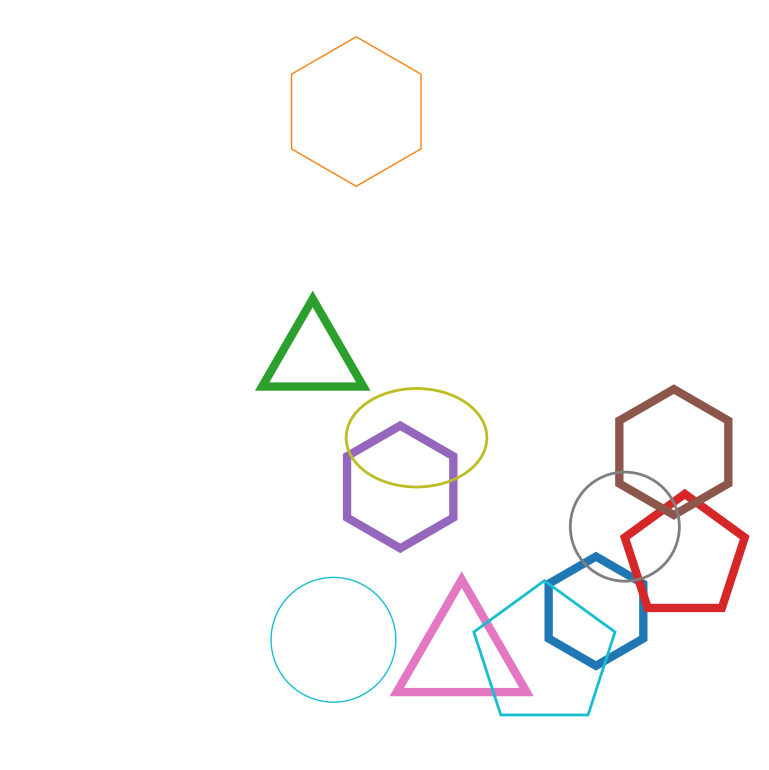[{"shape": "hexagon", "thickness": 3, "radius": 0.35, "center": [0.774, 0.206]}, {"shape": "hexagon", "thickness": 0.5, "radius": 0.49, "center": [0.463, 0.855]}, {"shape": "triangle", "thickness": 3, "radius": 0.38, "center": [0.406, 0.536]}, {"shape": "pentagon", "thickness": 3, "radius": 0.41, "center": [0.889, 0.277]}, {"shape": "hexagon", "thickness": 3, "radius": 0.4, "center": [0.52, 0.368]}, {"shape": "hexagon", "thickness": 3, "radius": 0.41, "center": [0.875, 0.413]}, {"shape": "triangle", "thickness": 3, "radius": 0.49, "center": [0.6, 0.15]}, {"shape": "circle", "thickness": 1, "radius": 0.35, "center": [0.811, 0.316]}, {"shape": "oval", "thickness": 1, "radius": 0.46, "center": [0.541, 0.431]}, {"shape": "circle", "thickness": 0.5, "radius": 0.41, "center": [0.433, 0.169]}, {"shape": "pentagon", "thickness": 1, "radius": 0.48, "center": [0.707, 0.149]}]